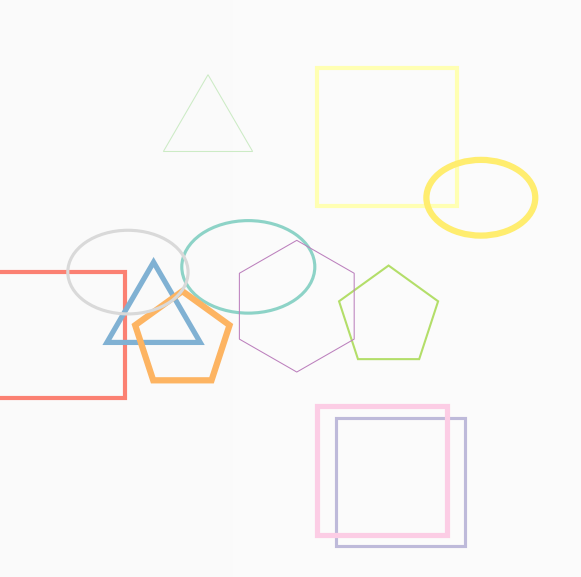[{"shape": "oval", "thickness": 1.5, "radius": 0.57, "center": [0.427, 0.537]}, {"shape": "square", "thickness": 2, "radius": 0.6, "center": [0.666, 0.762]}, {"shape": "square", "thickness": 1.5, "radius": 0.56, "center": [0.689, 0.165]}, {"shape": "square", "thickness": 2, "radius": 0.55, "center": [0.106, 0.419]}, {"shape": "triangle", "thickness": 2.5, "radius": 0.46, "center": [0.264, 0.453]}, {"shape": "pentagon", "thickness": 3, "radius": 0.43, "center": [0.314, 0.41]}, {"shape": "pentagon", "thickness": 1, "radius": 0.45, "center": [0.669, 0.45]}, {"shape": "square", "thickness": 2.5, "radius": 0.56, "center": [0.657, 0.184]}, {"shape": "oval", "thickness": 1.5, "radius": 0.52, "center": [0.22, 0.528]}, {"shape": "hexagon", "thickness": 0.5, "radius": 0.57, "center": [0.511, 0.469]}, {"shape": "triangle", "thickness": 0.5, "radius": 0.44, "center": [0.358, 0.781]}, {"shape": "oval", "thickness": 3, "radius": 0.47, "center": [0.827, 0.657]}]